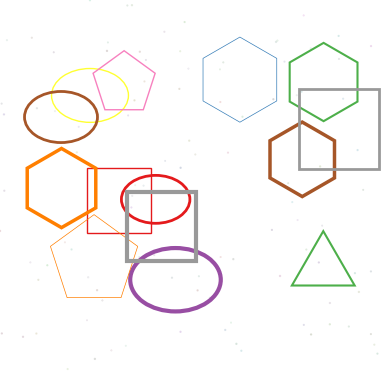[{"shape": "square", "thickness": 1, "radius": 0.42, "center": [0.309, 0.479]}, {"shape": "oval", "thickness": 2, "radius": 0.44, "center": [0.404, 0.482]}, {"shape": "hexagon", "thickness": 0.5, "radius": 0.55, "center": [0.623, 0.793]}, {"shape": "triangle", "thickness": 1.5, "radius": 0.47, "center": [0.84, 0.305]}, {"shape": "hexagon", "thickness": 1.5, "radius": 0.51, "center": [0.84, 0.787]}, {"shape": "oval", "thickness": 3, "radius": 0.59, "center": [0.456, 0.273]}, {"shape": "pentagon", "thickness": 0.5, "radius": 0.6, "center": [0.244, 0.323]}, {"shape": "hexagon", "thickness": 2.5, "radius": 0.51, "center": [0.16, 0.512]}, {"shape": "oval", "thickness": 1, "radius": 0.5, "center": [0.234, 0.752]}, {"shape": "oval", "thickness": 2, "radius": 0.47, "center": [0.158, 0.696]}, {"shape": "hexagon", "thickness": 2.5, "radius": 0.48, "center": [0.785, 0.586]}, {"shape": "pentagon", "thickness": 1, "radius": 0.42, "center": [0.322, 0.784]}, {"shape": "square", "thickness": 3, "radius": 0.45, "center": [0.419, 0.413]}, {"shape": "square", "thickness": 2, "radius": 0.52, "center": [0.88, 0.664]}]